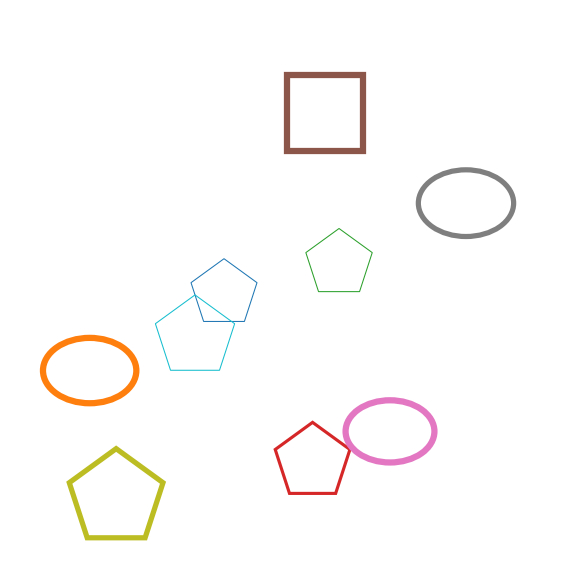[{"shape": "pentagon", "thickness": 0.5, "radius": 0.3, "center": [0.388, 0.491]}, {"shape": "oval", "thickness": 3, "radius": 0.4, "center": [0.155, 0.357]}, {"shape": "pentagon", "thickness": 0.5, "radius": 0.3, "center": [0.587, 0.543]}, {"shape": "pentagon", "thickness": 1.5, "radius": 0.34, "center": [0.541, 0.2]}, {"shape": "square", "thickness": 3, "radius": 0.33, "center": [0.562, 0.803]}, {"shape": "oval", "thickness": 3, "radius": 0.38, "center": [0.675, 0.252]}, {"shape": "oval", "thickness": 2.5, "radius": 0.41, "center": [0.807, 0.647]}, {"shape": "pentagon", "thickness": 2.5, "radius": 0.43, "center": [0.201, 0.137]}, {"shape": "pentagon", "thickness": 0.5, "radius": 0.36, "center": [0.338, 0.416]}]